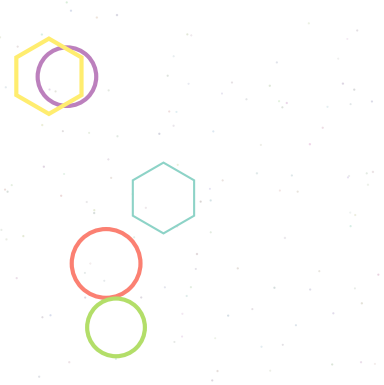[{"shape": "hexagon", "thickness": 1.5, "radius": 0.46, "center": [0.425, 0.486]}, {"shape": "circle", "thickness": 3, "radius": 0.45, "center": [0.276, 0.316]}, {"shape": "circle", "thickness": 3, "radius": 0.37, "center": [0.301, 0.15]}, {"shape": "circle", "thickness": 3, "radius": 0.38, "center": [0.174, 0.801]}, {"shape": "hexagon", "thickness": 3, "radius": 0.49, "center": [0.127, 0.802]}]